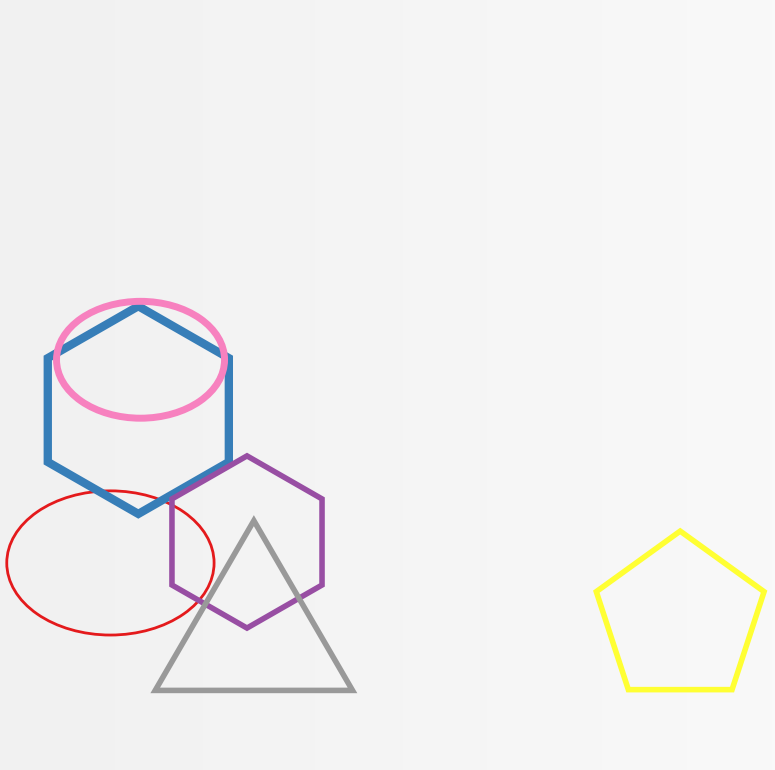[{"shape": "oval", "thickness": 1, "radius": 0.67, "center": [0.142, 0.269]}, {"shape": "hexagon", "thickness": 3, "radius": 0.67, "center": [0.178, 0.467]}, {"shape": "hexagon", "thickness": 2, "radius": 0.56, "center": [0.319, 0.296]}, {"shape": "pentagon", "thickness": 2, "radius": 0.57, "center": [0.878, 0.196]}, {"shape": "oval", "thickness": 2.5, "radius": 0.54, "center": [0.181, 0.533]}, {"shape": "triangle", "thickness": 2, "radius": 0.73, "center": [0.328, 0.177]}]